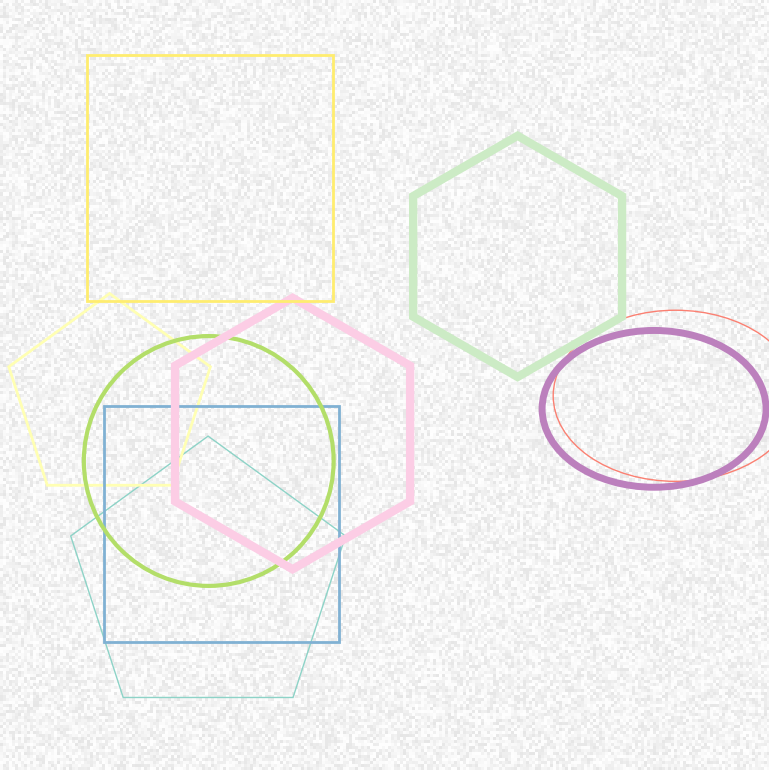[{"shape": "pentagon", "thickness": 0.5, "radius": 0.94, "center": [0.27, 0.246]}, {"shape": "pentagon", "thickness": 1, "radius": 0.69, "center": [0.142, 0.481]}, {"shape": "oval", "thickness": 0.5, "radius": 0.79, "center": [0.877, 0.486]}, {"shape": "square", "thickness": 1, "radius": 0.76, "center": [0.288, 0.32]}, {"shape": "circle", "thickness": 1.5, "radius": 0.81, "center": [0.271, 0.401]}, {"shape": "hexagon", "thickness": 3, "radius": 0.88, "center": [0.38, 0.437]}, {"shape": "oval", "thickness": 2.5, "radius": 0.73, "center": [0.849, 0.469]}, {"shape": "hexagon", "thickness": 3, "radius": 0.78, "center": [0.672, 0.667]}, {"shape": "square", "thickness": 1, "radius": 0.8, "center": [0.273, 0.769]}]